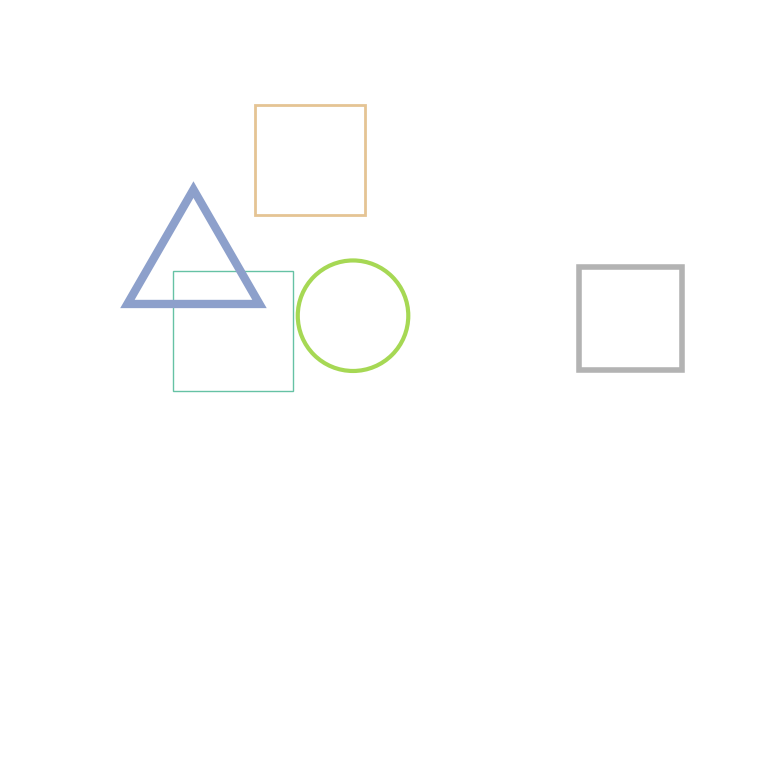[{"shape": "square", "thickness": 0.5, "radius": 0.39, "center": [0.303, 0.571]}, {"shape": "triangle", "thickness": 3, "radius": 0.5, "center": [0.251, 0.655]}, {"shape": "circle", "thickness": 1.5, "radius": 0.36, "center": [0.458, 0.59]}, {"shape": "square", "thickness": 1, "radius": 0.36, "center": [0.402, 0.792]}, {"shape": "square", "thickness": 2, "radius": 0.33, "center": [0.819, 0.586]}]